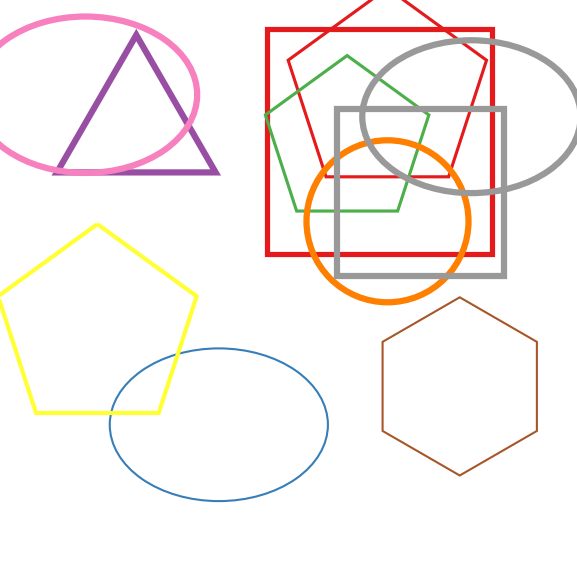[{"shape": "pentagon", "thickness": 1.5, "radius": 0.9, "center": [0.671, 0.839]}, {"shape": "square", "thickness": 2.5, "radius": 0.98, "center": [0.657, 0.754]}, {"shape": "oval", "thickness": 1, "radius": 0.94, "center": [0.379, 0.264]}, {"shape": "pentagon", "thickness": 1.5, "radius": 0.74, "center": [0.601, 0.754]}, {"shape": "triangle", "thickness": 3, "radius": 0.79, "center": [0.236, 0.78]}, {"shape": "circle", "thickness": 3, "radius": 0.7, "center": [0.671, 0.616]}, {"shape": "pentagon", "thickness": 2, "radius": 0.9, "center": [0.169, 0.43]}, {"shape": "hexagon", "thickness": 1, "radius": 0.77, "center": [0.796, 0.33]}, {"shape": "oval", "thickness": 3, "radius": 0.97, "center": [0.148, 0.835]}, {"shape": "oval", "thickness": 3, "radius": 0.95, "center": [0.816, 0.797]}, {"shape": "square", "thickness": 3, "radius": 0.72, "center": [0.728, 0.665]}]